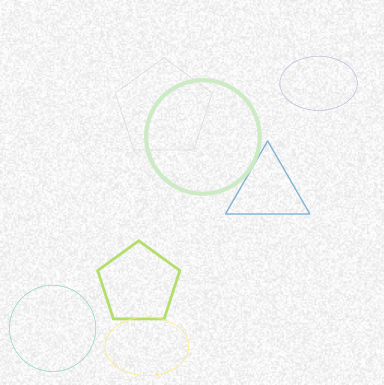[{"shape": "circle", "thickness": 0.5, "radius": 0.56, "center": [0.137, 0.147]}, {"shape": "oval", "thickness": 0.5, "radius": 0.5, "center": [0.827, 0.784]}, {"shape": "triangle", "thickness": 1, "radius": 0.63, "center": [0.695, 0.507]}, {"shape": "pentagon", "thickness": 2, "radius": 0.56, "center": [0.36, 0.262]}, {"shape": "pentagon", "thickness": 0.5, "radius": 0.66, "center": [0.425, 0.718]}, {"shape": "circle", "thickness": 3, "radius": 0.74, "center": [0.527, 0.644]}, {"shape": "oval", "thickness": 0.5, "radius": 0.54, "center": [0.382, 0.1]}]